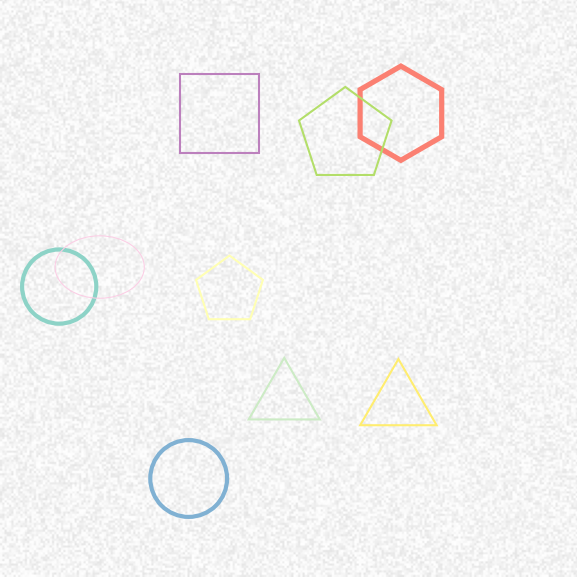[{"shape": "circle", "thickness": 2, "radius": 0.32, "center": [0.103, 0.503]}, {"shape": "pentagon", "thickness": 1, "radius": 0.3, "center": [0.397, 0.496]}, {"shape": "hexagon", "thickness": 2.5, "radius": 0.41, "center": [0.694, 0.803]}, {"shape": "circle", "thickness": 2, "radius": 0.33, "center": [0.327, 0.171]}, {"shape": "pentagon", "thickness": 1, "radius": 0.42, "center": [0.598, 0.764]}, {"shape": "oval", "thickness": 0.5, "radius": 0.39, "center": [0.173, 0.537]}, {"shape": "square", "thickness": 1, "radius": 0.34, "center": [0.38, 0.803]}, {"shape": "triangle", "thickness": 1, "radius": 0.36, "center": [0.492, 0.308]}, {"shape": "triangle", "thickness": 1, "radius": 0.38, "center": [0.69, 0.301]}]